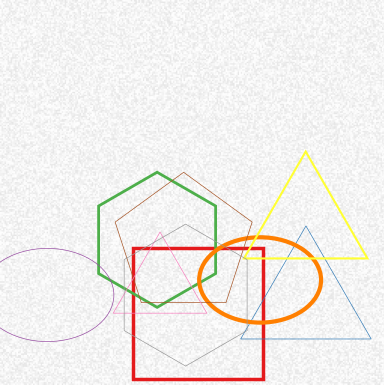[{"shape": "square", "thickness": 2.5, "radius": 0.85, "center": [0.514, 0.186]}, {"shape": "triangle", "thickness": 0.5, "radius": 0.98, "center": [0.795, 0.217]}, {"shape": "hexagon", "thickness": 2, "radius": 0.88, "center": [0.408, 0.377]}, {"shape": "oval", "thickness": 0.5, "radius": 0.86, "center": [0.123, 0.234]}, {"shape": "oval", "thickness": 3, "radius": 0.79, "center": [0.676, 0.273]}, {"shape": "triangle", "thickness": 1.5, "radius": 0.93, "center": [0.794, 0.421]}, {"shape": "pentagon", "thickness": 0.5, "radius": 0.94, "center": [0.477, 0.365]}, {"shape": "triangle", "thickness": 0.5, "radius": 0.7, "center": [0.416, 0.257]}, {"shape": "hexagon", "thickness": 0.5, "radius": 0.92, "center": [0.482, 0.234]}]